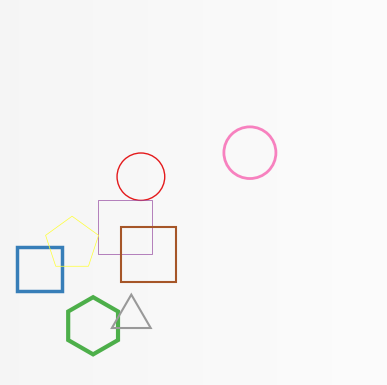[{"shape": "circle", "thickness": 1, "radius": 0.31, "center": [0.364, 0.541]}, {"shape": "square", "thickness": 2.5, "radius": 0.29, "center": [0.103, 0.301]}, {"shape": "hexagon", "thickness": 3, "radius": 0.37, "center": [0.24, 0.154]}, {"shape": "square", "thickness": 0.5, "radius": 0.35, "center": [0.323, 0.41]}, {"shape": "pentagon", "thickness": 0.5, "radius": 0.36, "center": [0.186, 0.367]}, {"shape": "square", "thickness": 1.5, "radius": 0.36, "center": [0.383, 0.339]}, {"shape": "circle", "thickness": 2, "radius": 0.34, "center": [0.645, 0.603]}, {"shape": "triangle", "thickness": 1.5, "radius": 0.29, "center": [0.339, 0.177]}]